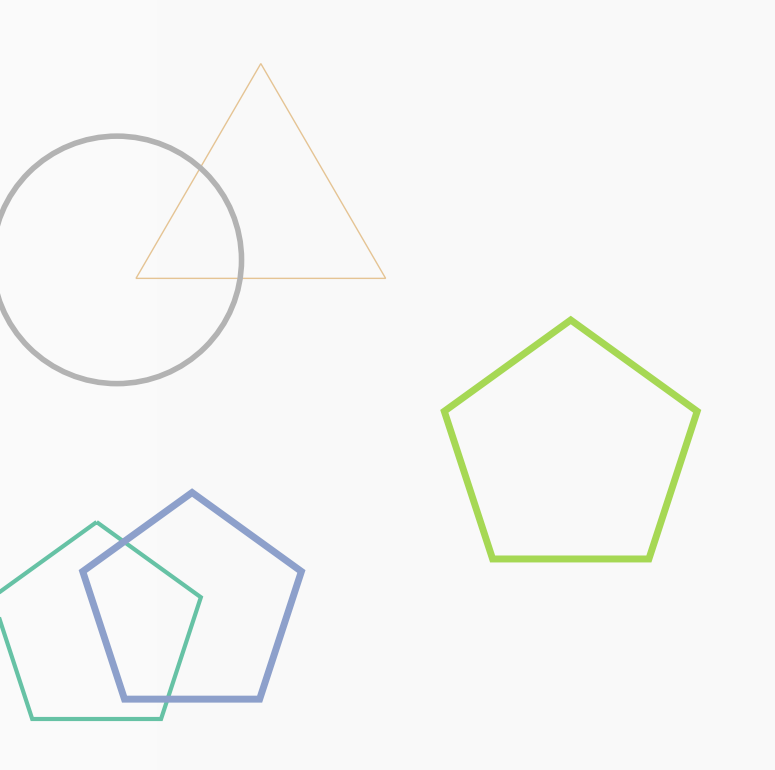[{"shape": "pentagon", "thickness": 1.5, "radius": 0.71, "center": [0.125, 0.181]}, {"shape": "pentagon", "thickness": 2.5, "radius": 0.74, "center": [0.248, 0.212]}, {"shape": "pentagon", "thickness": 2.5, "radius": 0.86, "center": [0.736, 0.413]}, {"shape": "triangle", "thickness": 0.5, "radius": 0.93, "center": [0.337, 0.731]}, {"shape": "circle", "thickness": 2, "radius": 0.8, "center": [0.151, 0.662]}]